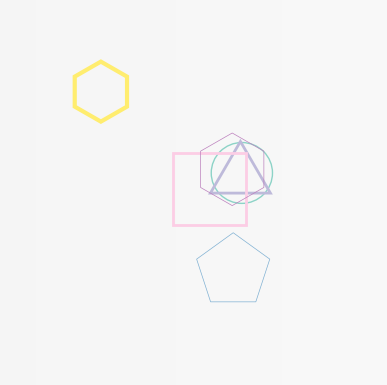[{"shape": "circle", "thickness": 1, "radius": 0.4, "center": [0.624, 0.551]}, {"shape": "triangle", "thickness": 2, "radius": 0.45, "center": [0.62, 0.543]}, {"shape": "pentagon", "thickness": 0.5, "radius": 0.5, "center": [0.602, 0.296]}, {"shape": "square", "thickness": 2, "radius": 0.47, "center": [0.54, 0.509]}, {"shape": "hexagon", "thickness": 0.5, "radius": 0.47, "center": [0.599, 0.56]}, {"shape": "hexagon", "thickness": 3, "radius": 0.39, "center": [0.26, 0.762]}]